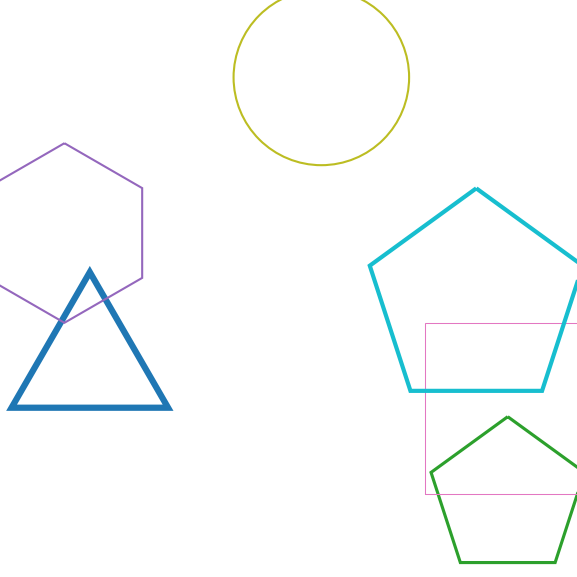[{"shape": "triangle", "thickness": 3, "radius": 0.78, "center": [0.156, 0.371]}, {"shape": "pentagon", "thickness": 1.5, "radius": 0.7, "center": [0.879, 0.138]}, {"shape": "hexagon", "thickness": 1, "radius": 0.78, "center": [0.112, 0.596]}, {"shape": "square", "thickness": 0.5, "radius": 0.74, "center": [0.884, 0.292]}, {"shape": "circle", "thickness": 1, "radius": 0.76, "center": [0.556, 0.865]}, {"shape": "pentagon", "thickness": 2, "radius": 0.97, "center": [0.825, 0.479]}]